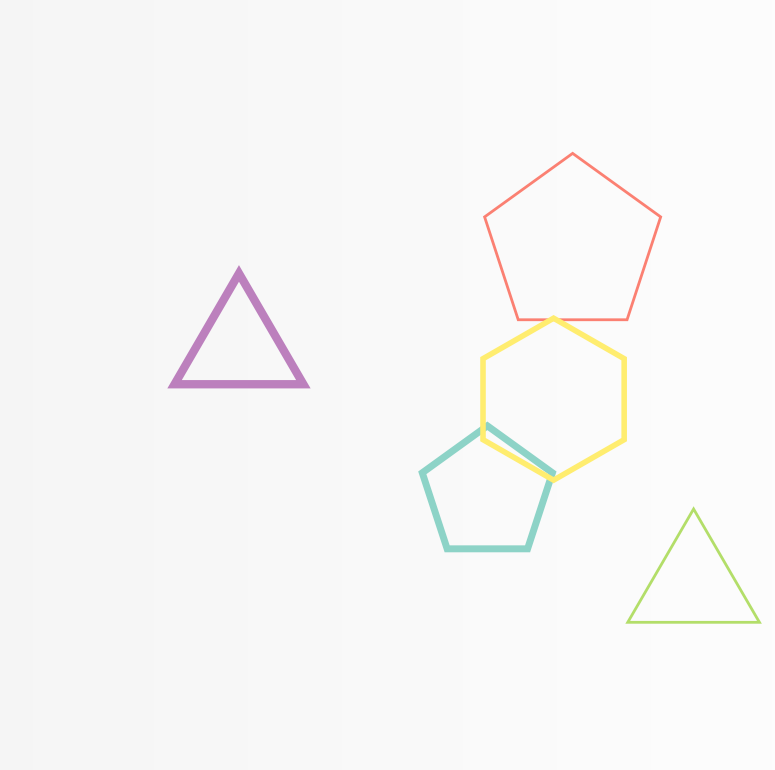[{"shape": "pentagon", "thickness": 2.5, "radius": 0.44, "center": [0.629, 0.359]}, {"shape": "pentagon", "thickness": 1, "radius": 0.6, "center": [0.739, 0.681]}, {"shape": "triangle", "thickness": 1, "radius": 0.49, "center": [0.895, 0.241]}, {"shape": "triangle", "thickness": 3, "radius": 0.48, "center": [0.308, 0.549]}, {"shape": "hexagon", "thickness": 2, "radius": 0.53, "center": [0.714, 0.482]}]